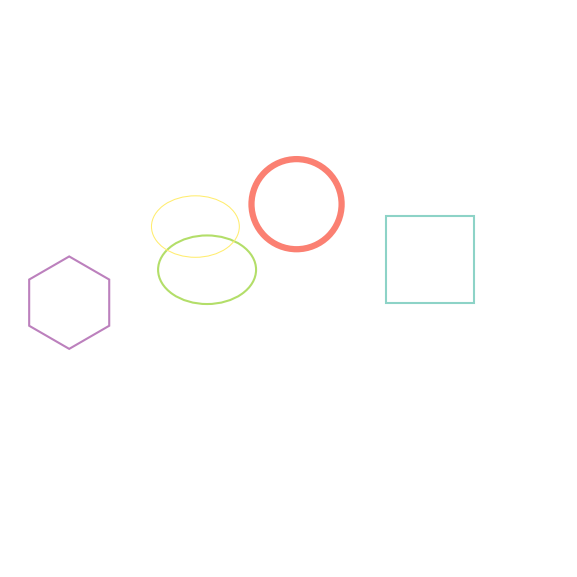[{"shape": "square", "thickness": 1, "radius": 0.38, "center": [0.745, 0.55]}, {"shape": "circle", "thickness": 3, "radius": 0.39, "center": [0.514, 0.646]}, {"shape": "oval", "thickness": 1, "radius": 0.42, "center": [0.359, 0.532]}, {"shape": "hexagon", "thickness": 1, "radius": 0.4, "center": [0.12, 0.475]}, {"shape": "oval", "thickness": 0.5, "radius": 0.38, "center": [0.338, 0.607]}]